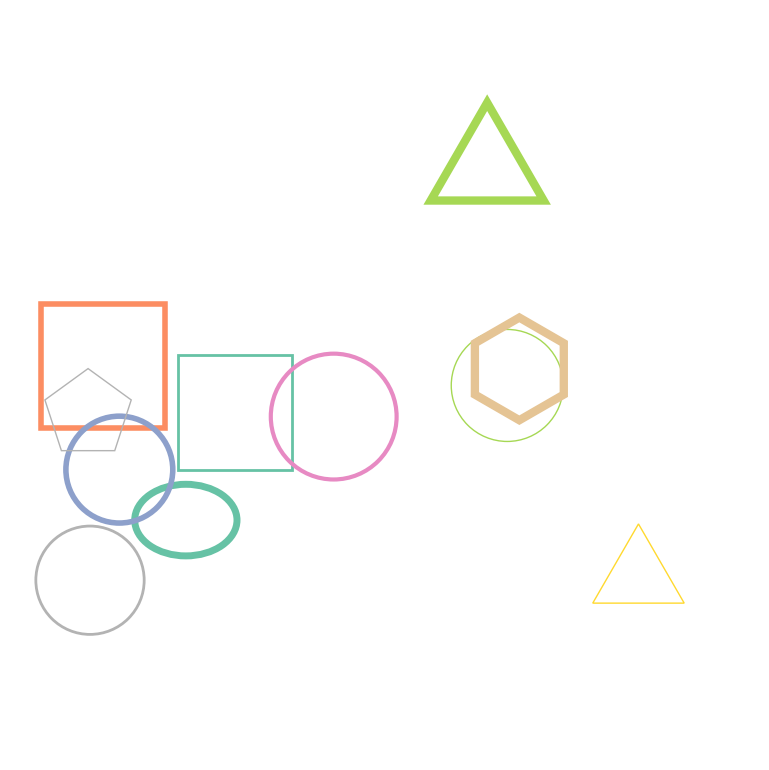[{"shape": "square", "thickness": 1, "radius": 0.37, "center": [0.305, 0.464]}, {"shape": "oval", "thickness": 2.5, "radius": 0.33, "center": [0.241, 0.325]}, {"shape": "square", "thickness": 2, "radius": 0.4, "center": [0.134, 0.525]}, {"shape": "circle", "thickness": 2, "radius": 0.35, "center": [0.155, 0.39]}, {"shape": "circle", "thickness": 1.5, "radius": 0.41, "center": [0.433, 0.459]}, {"shape": "circle", "thickness": 0.5, "radius": 0.36, "center": [0.659, 0.499]}, {"shape": "triangle", "thickness": 3, "radius": 0.42, "center": [0.633, 0.782]}, {"shape": "triangle", "thickness": 0.5, "radius": 0.34, "center": [0.829, 0.251]}, {"shape": "hexagon", "thickness": 3, "radius": 0.33, "center": [0.674, 0.521]}, {"shape": "circle", "thickness": 1, "radius": 0.35, "center": [0.117, 0.246]}, {"shape": "pentagon", "thickness": 0.5, "radius": 0.29, "center": [0.114, 0.462]}]